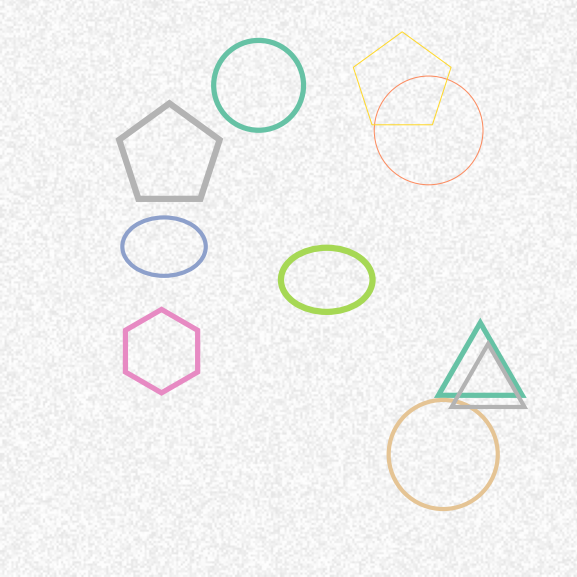[{"shape": "circle", "thickness": 2.5, "radius": 0.39, "center": [0.448, 0.851]}, {"shape": "triangle", "thickness": 2.5, "radius": 0.42, "center": [0.832, 0.356]}, {"shape": "circle", "thickness": 0.5, "radius": 0.47, "center": [0.742, 0.773]}, {"shape": "oval", "thickness": 2, "radius": 0.36, "center": [0.284, 0.572]}, {"shape": "hexagon", "thickness": 2.5, "radius": 0.36, "center": [0.28, 0.391]}, {"shape": "oval", "thickness": 3, "radius": 0.4, "center": [0.566, 0.515]}, {"shape": "pentagon", "thickness": 0.5, "radius": 0.44, "center": [0.696, 0.855]}, {"shape": "circle", "thickness": 2, "radius": 0.47, "center": [0.767, 0.212]}, {"shape": "pentagon", "thickness": 3, "radius": 0.46, "center": [0.293, 0.729]}, {"shape": "triangle", "thickness": 2, "radius": 0.36, "center": [0.845, 0.331]}]